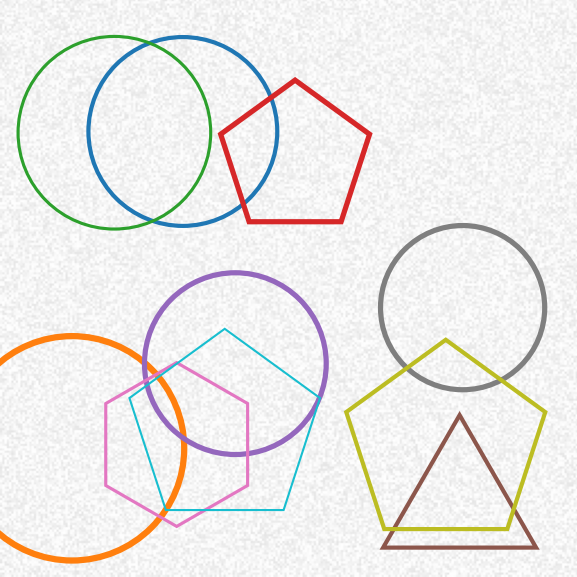[{"shape": "circle", "thickness": 2, "radius": 0.82, "center": [0.317, 0.771]}, {"shape": "circle", "thickness": 3, "radius": 0.97, "center": [0.125, 0.223]}, {"shape": "circle", "thickness": 1.5, "radius": 0.83, "center": [0.198, 0.769]}, {"shape": "pentagon", "thickness": 2.5, "radius": 0.68, "center": [0.511, 0.725]}, {"shape": "circle", "thickness": 2.5, "radius": 0.79, "center": [0.408, 0.369]}, {"shape": "triangle", "thickness": 2, "radius": 0.76, "center": [0.796, 0.127]}, {"shape": "hexagon", "thickness": 1.5, "radius": 0.71, "center": [0.306, 0.229]}, {"shape": "circle", "thickness": 2.5, "radius": 0.71, "center": [0.801, 0.466]}, {"shape": "pentagon", "thickness": 2, "radius": 0.91, "center": [0.772, 0.23]}, {"shape": "pentagon", "thickness": 1, "radius": 0.87, "center": [0.389, 0.256]}]